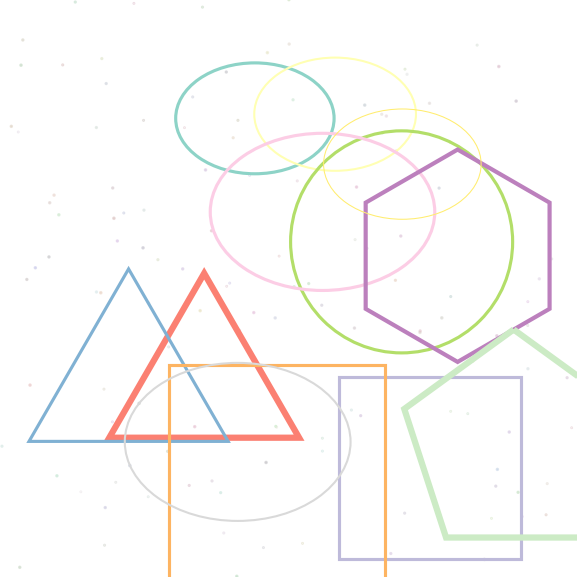[{"shape": "oval", "thickness": 1.5, "radius": 0.69, "center": [0.441, 0.794]}, {"shape": "oval", "thickness": 1, "radius": 0.7, "center": [0.58, 0.801]}, {"shape": "square", "thickness": 1.5, "radius": 0.79, "center": [0.744, 0.189]}, {"shape": "triangle", "thickness": 3, "radius": 0.95, "center": [0.354, 0.336]}, {"shape": "triangle", "thickness": 1.5, "radius": 1.0, "center": [0.223, 0.334]}, {"shape": "square", "thickness": 1.5, "radius": 0.93, "center": [0.479, 0.18]}, {"shape": "circle", "thickness": 1.5, "radius": 0.96, "center": [0.695, 0.58]}, {"shape": "oval", "thickness": 1.5, "radius": 0.97, "center": [0.558, 0.632]}, {"shape": "oval", "thickness": 1, "radius": 0.98, "center": [0.412, 0.234]}, {"shape": "hexagon", "thickness": 2, "radius": 0.92, "center": [0.792, 0.556]}, {"shape": "pentagon", "thickness": 3, "radius": 1.0, "center": [0.889, 0.229]}, {"shape": "oval", "thickness": 0.5, "radius": 0.68, "center": [0.697, 0.715]}]